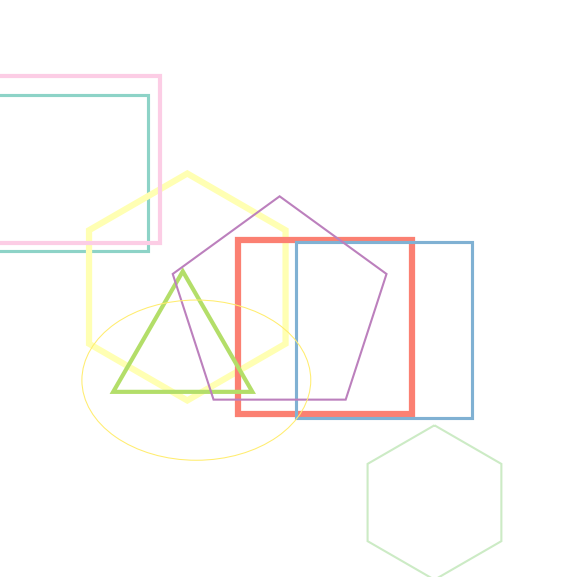[{"shape": "square", "thickness": 1.5, "radius": 0.68, "center": [0.121, 0.7]}, {"shape": "hexagon", "thickness": 3, "radius": 0.98, "center": [0.324, 0.502]}, {"shape": "square", "thickness": 3, "radius": 0.75, "center": [0.563, 0.433]}, {"shape": "square", "thickness": 1.5, "radius": 0.76, "center": [0.665, 0.428]}, {"shape": "triangle", "thickness": 2, "radius": 0.7, "center": [0.317, 0.39]}, {"shape": "square", "thickness": 2, "radius": 0.72, "center": [0.133, 0.722]}, {"shape": "pentagon", "thickness": 1, "radius": 0.97, "center": [0.484, 0.465]}, {"shape": "hexagon", "thickness": 1, "radius": 0.67, "center": [0.752, 0.129]}, {"shape": "oval", "thickness": 0.5, "radius": 0.99, "center": [0.34, 0.341]}]